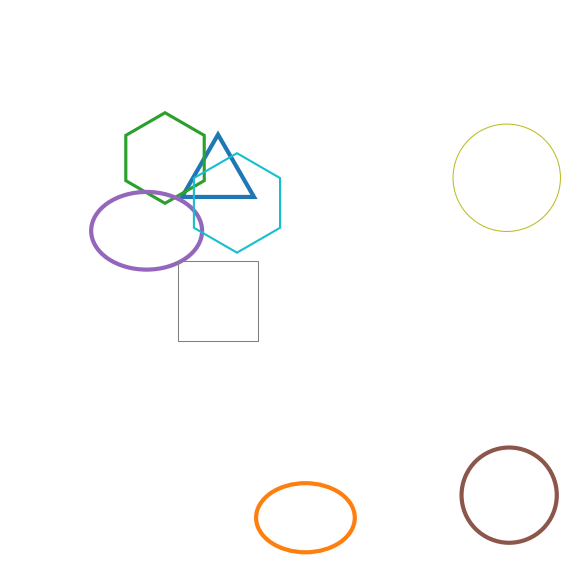[{"shape": "triangle", "thickness": 2, "radius": 0.36, "center": [0.378, 0.694]}, {"shape": "oval", "thickness": 2, "radius": 0.43, "center": [0.529, 0.103]}, {"shape": "hexagon", "thickness": 1.5, "radius": 0.39, "center": [0.286, 0.725]}, {"shape": "oval", "thickness": 2, "radius": 0.48, "center": [0.254, 0.6]}, {"shape": "circle", "thickness": 2, "radius": 0.41, "center": [0.882, 0.142]}, {"shape": "square", "thickness": 0.5, "radius": 0.34, "center": [0.377, 0.478]}, {"shape": "circle", "thickness": 0.5, "radius": 0.46, "center": [0.877, 0.691]}, {"shape": "hexagon", "thickness": 1, "radius": 0.43, "center": [0.41, 0.648]}]